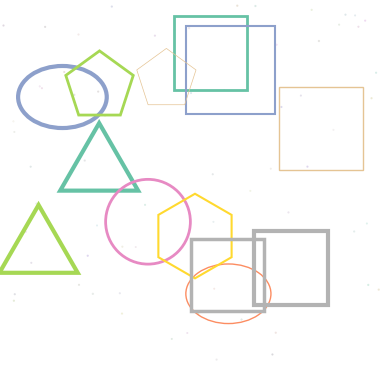[{"shape": "square", "thickness": 2, "radius": 0.48, "center": [0.547, 0.863]}, {"shape": "triangle", "thickness": 3, "radius": 0.58, "center": [0.258, 0.563]}, {"shape": "oval", "thickness": 1, "radius": 0.55, "center": [0.593, 0.237]}, {"shape": "oval", "thickness": 3, "radius": 0.58, "center": [0.162, 0.748]}, {"shape": "square", "thickness": 1.5, "radius": 0.57, "center": [0.598, 0.818]}, {"shape": "circle", "thickness": 2, "radius": 0.55, "center": [0.384, 0.424]}, {"shape": "triangle", "thickness": 3, "radius": 0.59, "center": [0.1, 0.35]}, {"shape": "pentagon", "thickness": 2, "radius": 0.46, "center": [0.259, 0.776]}, {"shape": "hexagon", "thickness": 1.5, "radius": 0.55, "center": [0.506, 0.387]}, {"shape": "pentagon", "thickness": 0.5, "radius": 0.4, "center": [0.432, 0.793]}, {"shape": "square", "thickness": 1, "radius": 0.54, "center": [0.834, 0.665]}, {"shape": "square", "thickness": 3, "radius": 0.48, "center": [0.756, 0.304]}, {"shape": "square", "thickness": 2.5, "radius": 0.47, "center": [0.591, 0.286]}]